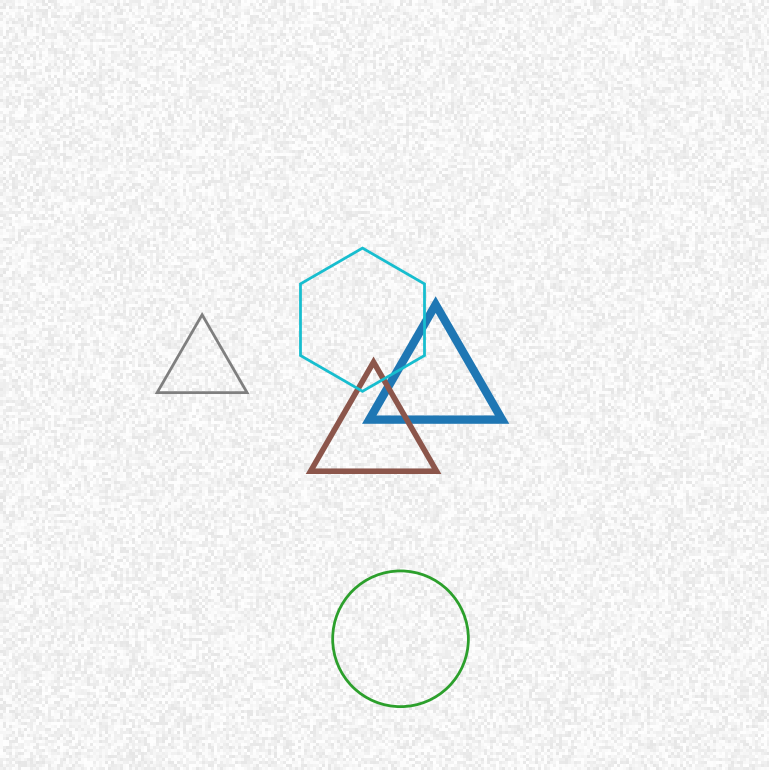[{"shape": "triangle", "thickness": 3, "radius": 0.5, "center": [0.566, 0.505]}, {"shape": "circle", "thickness": 1, "radius": 0.44, "center": [0.52, 0.17]}, {"shape": "triangle", "thickness": 2, "radius": 0.47, "center": [0.485, 0.435]}, {"shape": "triangle", "thickness": 1, "radius": 0.34, "center": [0.262, 0.524]}, {"shape": "hexagon", "thickness": 1, "radius": 0.46, "center": [0.471, 0.585]}]